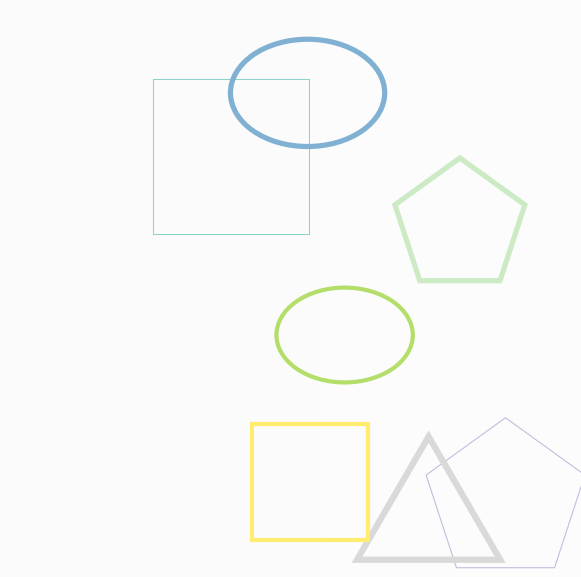[{"shape": "square", "thickness": 0.5, "radius": 0.67, "center": [0.398, 0.729]}, {"shape": "pentagon", "thickness": 0.5, "radius": 0.72, "center": [0.87, 0.132]}, {"shape": "oval", "thickness": 2.5, "radius": 0.66, "center": [0.529, 0.838]}, {"shape": "oval", "thickness": 2, "radius": 0.59, "center": [0.593, 0.419]}, {"shape": "triangle", "thickness": 3, "radius": 0.71, "center": [0.737, 0.101]}, {"shape": "pentagon", "thickness": 2.5, "radius": 0.59, "center": [0.791, 0.608]}, {"shape": "square", "thickness": 2, "radius": 0.5, "center": [0.533, 0.165]}]